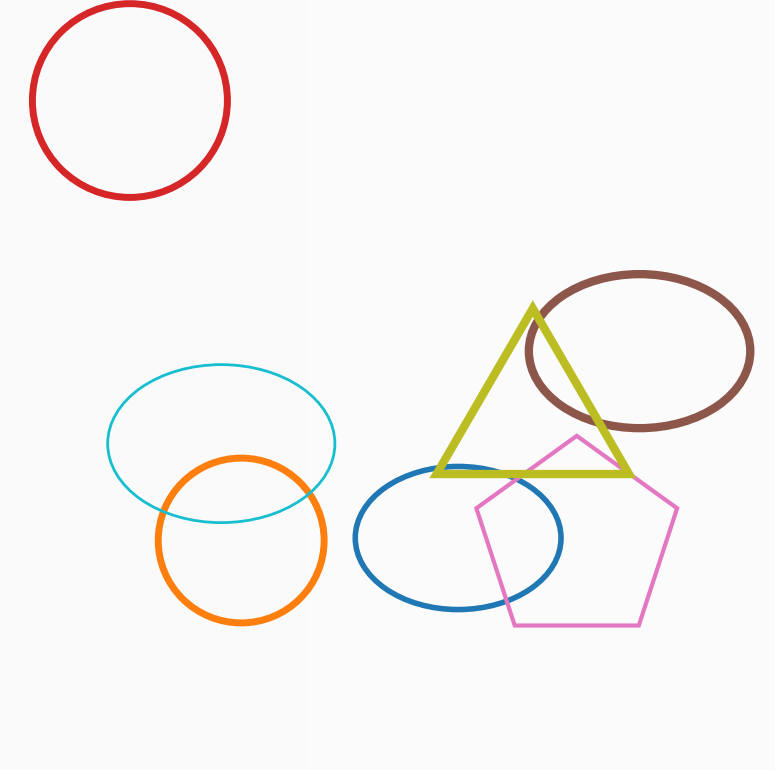[{"shape": "oval", "thickness": 2, "radius": 0.66, "center": [0.591, 0.301]}, {"shape": "circle", "thickness": 2.5, "radius": 0.54, "center": [0.311, 0.298]}, {"shape": "circle", "thickness": 2.5, "radius": 0.63, "center": [0.168, 0.869]}, {"shape": "oval", "thickness": 3, "radius": 0.71, "center": [0.825, 0.544]}, {"shape": "pentagon", "thickness": 1.5, "radius": 0.68, "center": [0.744, 0.298]}, {"shape": "triangle", "thickness": 3, "radius": 0.72, "center": [0.687, 0.456]}, {"shape": "oval", "thickness": 1, "radius": 0.73, "center": [0.286, 0.424]}]